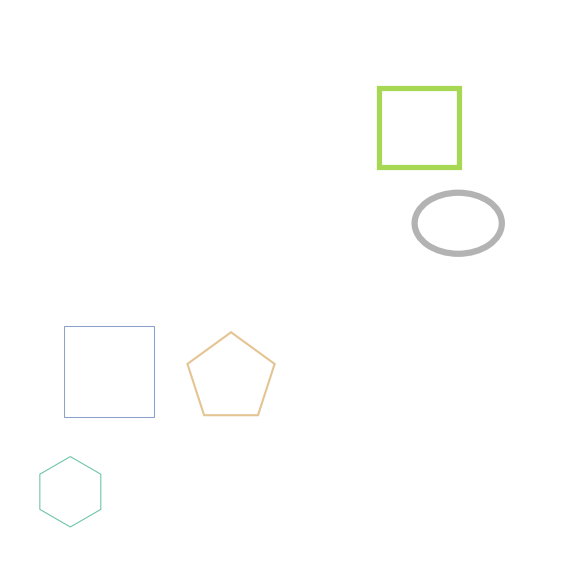[{"shape": "hexagon", "thickness": 0.5, "radius": 0.3, "center": [0.122, 0.148]}, {"shape": "square", "thickness": 0.5, "radius": 0.39, "center": [0.189, 0.356]}, {"shape": "square", "thickness": 2.5, "radius": 0.34, "center": [0.726, 0.778]}, {"shape": "pentagon", "thickness": 1, "radius": 0.4, "center": [0.4, 0.344]}, {"shape": "oval", "thickness": 3, "radius": 0.38, "center": [0.793, 0.613]}]